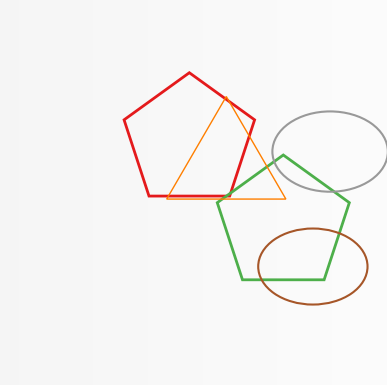[{"shape": "pentagon", "thickness": 2, "radius": 0.89, "center": [0.489, 0.634]}, {"shape": "pentagon", "thickness": 2, "radius": 0.9, "center": [0.731, 0.418]}, {"shape": "triangle", "thickness": 1, "radius": 0.89, "center": [0.584, 0.572]}, {"shape": "oval", "thickness": 1.5, "radius": 0.71, "center": [0.807, 0.308]}, {"shape": "oval", "thickness": 1.5, "radius": 0.74, "center": [0.852, 0.606]}]